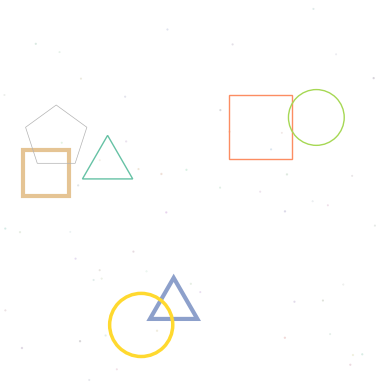[{"shape": "triangle", "thickness": 1, "radius": 0.38, "center": [0.279, 0.573]}, {"shape": "square", "thickness": 1, "radius": 0.41, "center": [0.677, 0.67]}, {"shape": "triangle", "thickness": 3, "radius": 0.36, "center": [0.451, 0.207]}, {"shape": "circle", "thickness": 1, "radius": 0.36, "center": [0.822, 0.695]}, {"shape": "circle", "thickness": 2.5, "radius": 0.41, "center": [0.367, 0.156]}, {"shape": "square", "thickness": 3, "radius": 0.3, "center": [0.12, 0.55]}, {"shape": "pentagon", "thickness": 0.5, "radius": 0.42, "center": [0.146, 0.644]}]